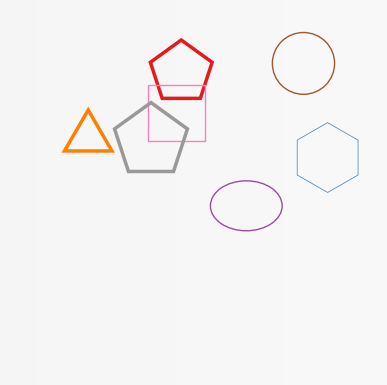[{"shape": "pentagon", "thickness": 2.5, "radius": 0.42, "center": [0.468, 0.812]}, {"shape": "hexagon", "thickness": 0.5, "radius": 0.45, "center": [0.845, 0.591]}, {"shape": "oval", "thickness": 1, "radius": 0.46, "center": [0.636, 0.465]}, {"shape": "triangle", "thickness": 2.5, "radius": 0.35, "center": [0.228, 0.643]}, {"shape": "circle", "thickness": 1, "radius": 0.4, "center": [0.783, 0.835]}, {"shape": "square", "thickness": 1, "radius": 0.37, "center": [0.456, 0.707]}, {"shape": "pentagon", "thickness": 2.5, "radius": 0.49, "center": [0.39, 0.635]}]